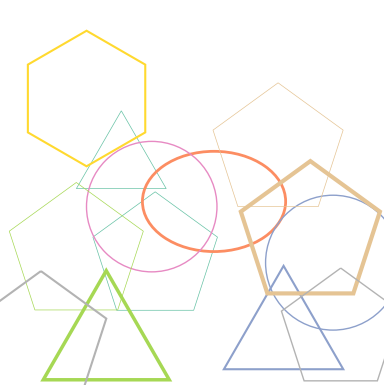[{"shape": "pentagon", "thickness": 0.5, "radius": 0.85, "center": [0.403, 0.332]}, {"shape": "triangle", "thickness": 0.5, "radius": 0.67, "center": [0.315, 0.577]}, {"shape": "oval", "thickness": 2, "radius": 0.93, "center": [0.556, 0.477]}, {"shape": "triangle", "thickness": 1.5, "radius": 0.89, "center": [0.737, 0.13]}, {"shape": "circle", "thickness": 1, "radius": 0.88, "center": [0.865, 0.318]}, {"shape": "circle", "thickness": 1, "radius": 0.85, "center": [0.394, 0.463]}, {"shape": "pentagon", "thickness": 0.5, "radius": 0.92, "center": [0.198, 0.343]}, {"shape": "triangle", "thickness": 2.5, "radius": 0.94, "center": [0.276, 0.108]}, {"shape": "hexagon", "thickness": 1.5, "radius": 0.88, "center": [0.225, 0.744]}, {"shape": "pentagon", "thickness": 3, "radius": 0.95, "center": [0.806, 0.392]}, {"shape": "pentagon", "thickness": 0.5, "radius": 0.89, "center": [0.722, 0.607]}, {"shape": "pentagon", "thickness": 1, "radius": 0.81, "center": [0.885, 0.142]}, {"shape": "pentagon", "thickness": 1.5, "radius": 0.89, "center": [0.106, 0.117]}]